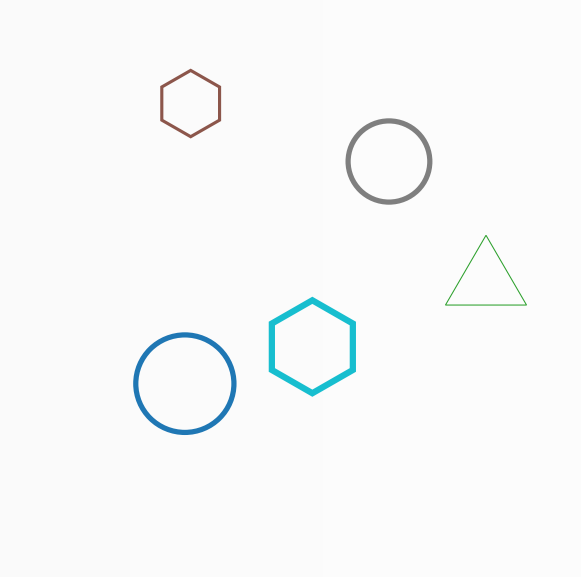[{"shape": "circle", "thickness": 2.5, "radius": 0.42, "center": [0.318, 0.335]}, {"shape": "triangle", "thickness": 0.5, "radius": 0.4, "center": [0.836, 0.511]}, {"shape": "hexagon", "thickness": 1.5, "radius": 0.29, "center": [0.328, 0.82]}, {"shape": "circle", "thickness": 2.5, "radius": 0.35, "center": [0.669, 0.719]}, {"shape": "hexagon", "thickness": 3, "radius": 0.4, "center": [0.537, 0.399]}]